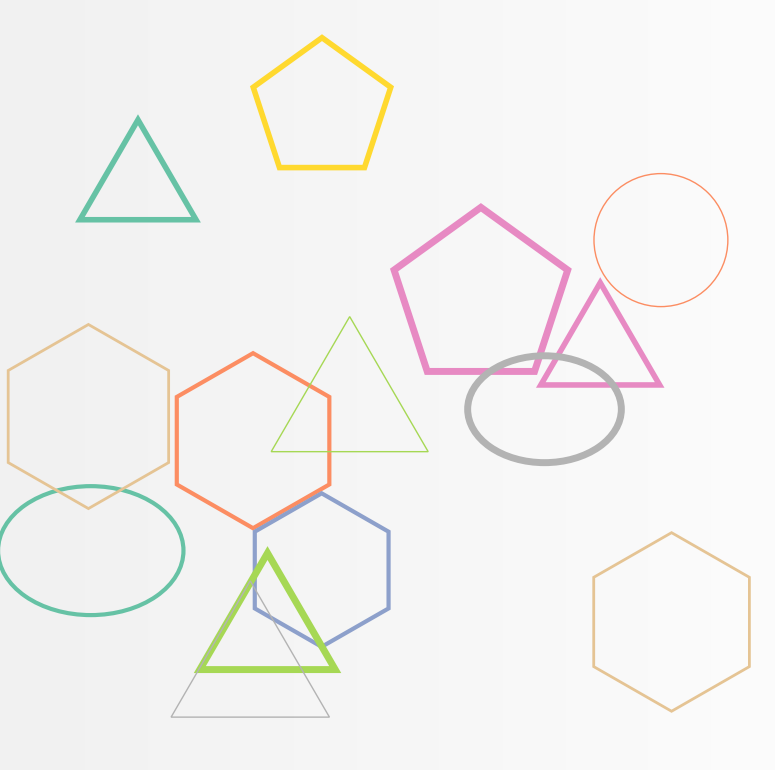[{"shape": "triangle", "thickness": 2, "radius": 0.43, "center": [0.178, 0.758]}, {"shape": "oval", "thickness": 1.5, "radius": 0.6, "center": [0.117, 0.285]}, {"shape": "circle", "thickness": 0.5, "radius": 0.43, "center": [0.853, 0.688]}, {"shape": "hexagon", "thickness": 1.5, "radius": 0.57, "center": [0.327, 0.428]}, {"shape": "hexagon", "thickness": 1.5, "radius": 0.5, "center": [0.415, 0.26]}, {"shape": "triangle", "thickness": 2, "radius": 0.44, "center": [0.774, 0.544]}, {"shape": "pentagon", "thickness": 2.5, "radius": 0.59, "center": [0.621, 0.613]}, {"shape": "triangle", "thickness": 0.5, "radius": 0.58, "center": [0.451, 0.472]}, {"shape": "triangle", "thickness": 2.5, "radius": 0.5, "center": [0.345, 0.181]}, {"shape": "pentagon", "thickness": 2, "radius": 0.47, "center": [0.415, 0.858]}, {"shape": "hexagon", "thickness": 1, "radius": 0.6, "center": [0.114, 0.459]}, {"shape": "hexagon", "thickness": 1, "radius": 0.58, "center": [0.867, 0.192]}, {"shape": "oval", "thickness": 2.5, "radius": 0.5, "center": [0.703, 0.469]}, {"shape": "triangle", "thickness": 0.5, "radius": 0.59, "center": [0.323, 0.128]}]